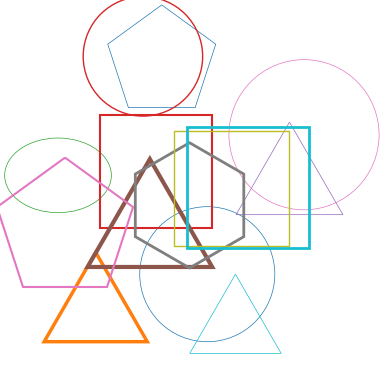[{"shape": "pentagon", "thickness": 0.5, "radius": 0.74, "center": [0.42, 0.84]}, {"shape": "circle", "thickness": 0.5, "radius": 0.88, "center": [0.538, 0.288]}, {"shape": "triangle", "thickness": 2.5, "radius": 0.77, "center": [0.249, 0.19]}, {"shape": "oval", "thickness": 0.5, "radius": 0.69, "center": [0.151, 0.544]}, {"shape": "square", "thickness": 1.5, "radius": 0.73, "center": [0.406, 0.555]}, {"shape": "circle", "thickness": 1, "radius": 0.78, "center": [0.371, 0.854]}, {"shape": "triangle", "thickness": 0.5, "radius": 0.8, "center": [0.752, 0.523]}, {"shape": "triangle", "thickness": 3, "radius": 0.93, "center": [0.389, 0.4]}, {"shape": "circle", "thickness": 0.5, "radius": 0.97, "center": [0.79, 0.65]}, {"shape": "pentagon", "thickness": 1.5, "radius": 0.93, "center": [0.169, 0.405]}, {"shape": "hexagon", "thickness": 2, "radius": 0.81, "center": [0.492, 0.467]}, {"shape": "square", "thickness": 1, "radius": 0.75, "center": [0.602, 0.509]}, {"shape": "triangle", "thickness": 0.5, "radius": 0.69, "center": [0.612, 0.151]}, {"shape": "square", "thickness": 2, "radius": 0.79, "center": [0.644, 0.512]}]